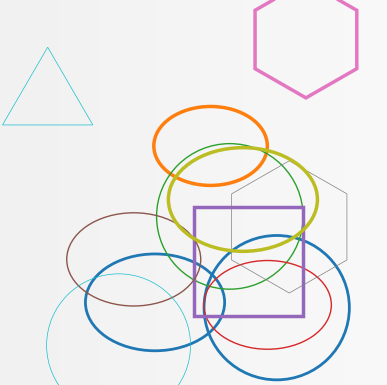[{"shape": "oval", "thickness": 2, "radius": 0.9, "center": [0.4, 0.215]}, {"shape": "circle", "thickness": 2, "radius": 0.94, "center": [0.714, 0.201]}, {"shape": "oval", "thickness": 2.5, "radius": 0.73, "center": [0.543, 0.621]}, {"shape": "circle", "thickness": 1, "radius": 0.94, "center": [0.593, 0.438]}, {"shape": "oval", "thickness": 1, "radius": 0.82, "center": [0.691, 0.208]}, {"shape": "square", "thickness": 2.5, "radius": 0.71, "center": [0.641, 0.32]}, {"shape": "oval", "thickness": 1, "radius": 0.86, "center": [0.345, 0.326]}, {"shape": "hexagon", "thickness": 2.5, "radius": 0.76, "center": [0.789, 0.897]}, {"shape": "hexagon", "thickness": 0.5, "radius": 0.86, "center": [0.747, 0.411]}, {"shape": "oval", "thickness": 2.5, "radius": 0.96, "center": [0.627, 0.482]}, {"shape": "circle", "thickness": 0.5, "radius": 0.93, "center": [0.306, 0.103]}, {"shape": "triangle", "thickness": 0.5, "radius": 0.67, "center": [0.123, 0.743]}]